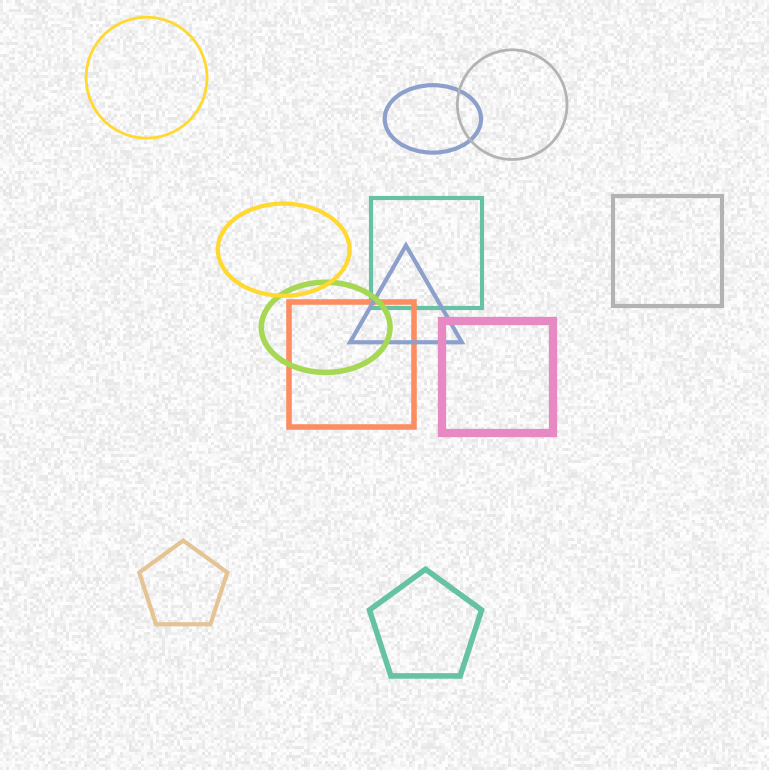[{"shape": "pentagon", "thickness": 2, "radius": 0.38, "center": [0.553, 0.184]}, {"shape": "square", "thickness": 1.5, "radius": 0.36, "center": [0.554, 0.671]}, {"shape": "square", "thickness": 2, "radius": 0.41, "center": [0.456, 0.526]}, {"shape": "oval", "thickness": 1.5, "radius": 0.31, "center": [0.562, 0.846]}, {"shape": "triangle", "thickness": 1.5, "radius": 0.42, "center": [0.527, 0.597]}, {"shape": "square", "thickness": 3, "radius": 0.36, "center": [0.646, 0.51]}, {"shape": "oval", "thickness": 2, "radius": 0.42, "center": [0.423, 0.575]}, {"shape": "oval", "thickness": 1.5, "radius": 0.43, "center": [0.368, 0.676]}, {"shape": "circle", "thickness": 1, "radius": 0.39, "center": [0.19, 0.899]}, {"shape": "pentagon", "thickness": 1.5, "radius": 0.3, "center": [0.238, 0.238]}, {"shape": "circle", "thickness": 1, "radius": 0.36, "center": [0.665, 0.864]}, {"shape": "square", "thickness": 1.5, "radius": 0.35, "center": [0.867, 0.674]}]